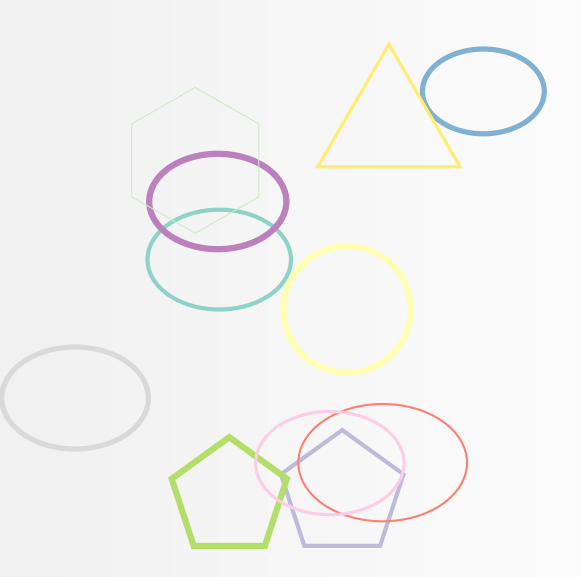[{"shape": "oval", "thickness": 2, "radius": 0.62, "center": [0.377, 0.55]}, {"shape": "circle", "thickness": 3, "radius": 0.55, "center": [0.597, 0.463]}, {"shape": "pentagon", "thickness": 2, "radius": 0.55, "center": [0.589, 0.144]}, {"shape": "oval", "thickness": 1, "radius": 0.73, "center": [0.658, 0.198]}, {"shape": "oval", "thickness": 2.5, "radius": 0.52, "center": [0.832, 0.841]}, {"shape": "pentagon", "thickness": 3, "radius": 0.52, "center": [0.394, 0.138]}, {"shape": "oval", "thickness": 1.5, "radius": 0.64, "center": [0.567, 0.197]}, {"shape": "oval", "thickness": 2.5, "radius": 0.63, "center": [0.129, 0.31]}, {"shape": "oval", "thickness": 3, "radius": 0.59, "center": [0.375, 0.65]}, {"shape": "hexagon", "thickness": 0.5, "radius": 0.63, "center": [0.336, 0.722]}, {"shape": "triangle", "thickness": 1.5, "radius": 0.71, "center": [0.669, 0.781]}]